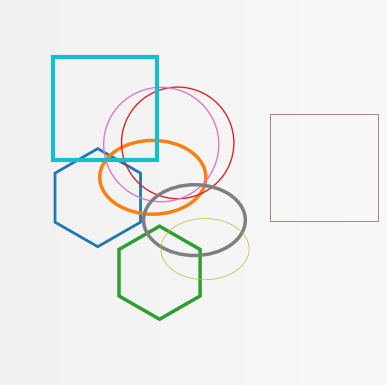[{"shape": "hexagon", "thickness": 2, "radius": 0.64, "center": [0.252, 0.487]}, {"shape": "oval", "thickness": 2.5, "radius": 0.68, "center": [0.394, 0.539]}, {"shape": "hexagon", "thickness": 2.5, "radius": 0.6, "center": [0.412, 0.292]}, {"shape": "circle", "thickness": 1, "radius": 0.72, "center": [0.459, 0.629]}, {"shape": "square", "thickness": 0.5, "radius": 0.7, "center": [0.835, 0.565]}, {"shape": "circle", "thickness": 1, "radius": 0.74, "center": [0.416, 0.625]}, {"shape": "oval", "thickness": 2.5, "radius": 0.66, "center": [0.502, 0.428]}, {"shape": "oval", "thickness": 0.5, "radius": 0.57, "center": [0.529, 0.353]}, {"shape": "square", "thickness": 3, "radius": 0.67, "center": [0.271, 0.718]}]